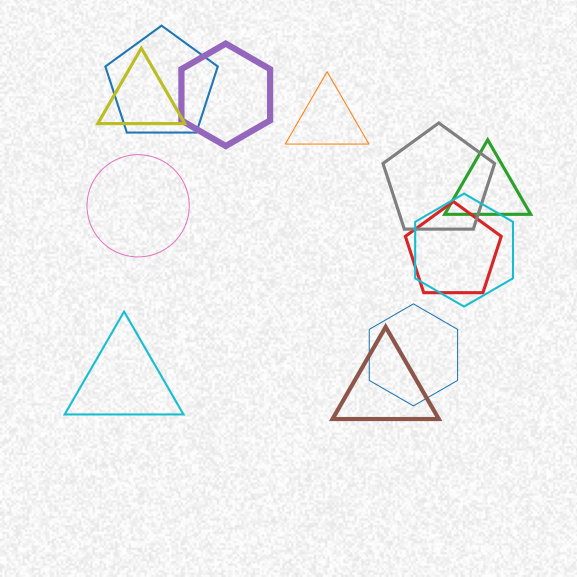[{"shape": "pentagon", "thickness": 1, "radius": 0.51, "center": [0.28, 0.852]}, {"shape": "hexagon", "thickness": 0.5, "radius": 0.44, "center": [0.716, 0.385]}, {"shape": "triangle", "thickness": 0.5, "radius": 0.42, "center": [0.566, 0.791]}, {"shape": "triangle", "thickness": 1.5, "radius": 0.43, "center": [0.844, 0.671]}, {"shape": "pentagon", "thickness": 1.5, "radius": 0.44, "center": [0.785, 0.563]}, {"shape": "hexagon", "thickness": 3, "radius": 0.44, "center": [0.391, 0.835]}, {"shape": "triangle", "thickness": 2, "radius": 0.53, "center": [0.668, 0.327]}, {"shape": "circle", "thickness": 0.5, "radius": 0.44, "center": [0.239, 0.643]}, {"shape": "pentagon", "thickness": 1.5, "radius": 0.51, "center": [0.76, 0.685]}, {"shape": "triangle", "thickness": 1.5, "radius": 0.44, "center": [0.245, 0.829]}, {"shape": "hexagon", "thickness": 1, "radius": 0.49, "center": [0.804, 0.566]}, {"shape": "triangle", "thickness": 1, "radius": 0.59, "center": [0.215, 0.341]}]